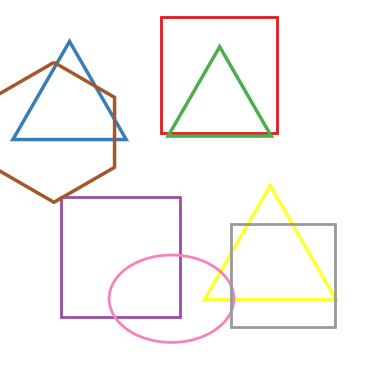[{"shape": "square", "thickness": 2, "radius": 0.76, "center": [0.569, 0.805]}, {"shape": "triangle", "thickness": 2.5, "radius": 0.85, "center": [0.181, 0.723]}, {"shape": "triangle", "thickness": 2.5, "radius": 0.77, "center": [0.571, 0.724]}, {"shape": "square", "thickness": 2, "radius": 0.77, "center": [0.313, 0.332]}, {"shape": "triangle", "thickness": 2.5, "radius": 0.99, "center": [0.702, 0.32]}, {"shape": "hexagon", "thickness": 2.5, "radius": 0.91, "center": [0.14, 0.656]}, {"shape": "oval", "thickness": 2, "radius": 0.81, "center": [0.445, 0.224]}, {"shape": "square", "thickness": 2, "radius": 0.67, "center": [0.735, 0.284]}]